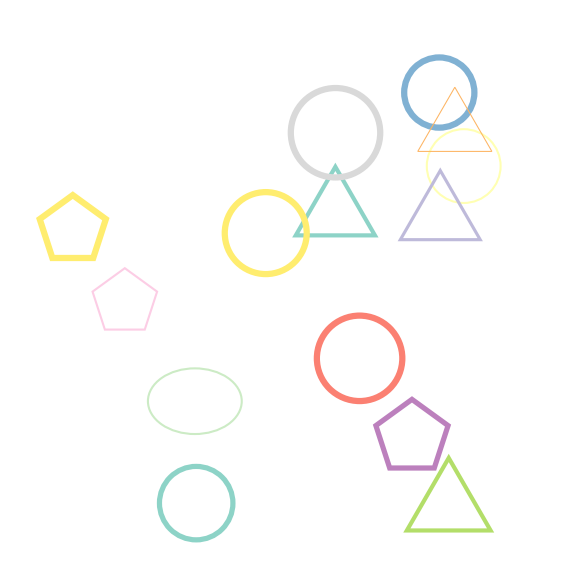[{"shape": "triangle", "thickness": 2, "radius": 0.4, "center": [0.581, 0.631]}, {"shape": "circle", "thickness": 2.5, "radius": 0.32, "center": [0.34, 0.128]}, {"shape": "circle", "thickness": 1, "radius": 0.32, "center": [0.803, 0.712]}, {"shape": "triangle", "thickness": 1.5, "radius": 0.4, "center": [0.762, 0.624]}, {"shape": "circle", "thickness": 3, "radius": 0.37, "center": [0.623, 0.379]}, {"shape": "circle", "thickness": 3, "radius": 0.3, "center": [0.761, 0.839]}, {"shape": "triangle", "thickness": 0.5, "radius": 0.37, "center": [0.788, 0.774]}, {"shape": "triangle", "thickness": 2, "radius": 0.42, "center": [0.777, 0.122]}, {"shape": "pentagon", "thickness": 1, "radius": 0.29, "center": [0.216, 0.476]}, {"shape": "circle", "thickness": 3, "radius": 0.39, "center": [0.581, 0.769]}, {"shape": "pentagon", "thickness": 2.5, "radius": 0.33, "center": [0.713, 0.242]}, {"shape": "oval", "thickness": 1, "radius": 0.41, "center": [0.337, 0.304]}, {"shape": "pentagon", "thickness": 3, "radius": 0.3, "center": [0.126, 0.601]}, {"shape": "circle", "thickness": 3, "radius": 0.35, "center": [0.46, 0.595]}]